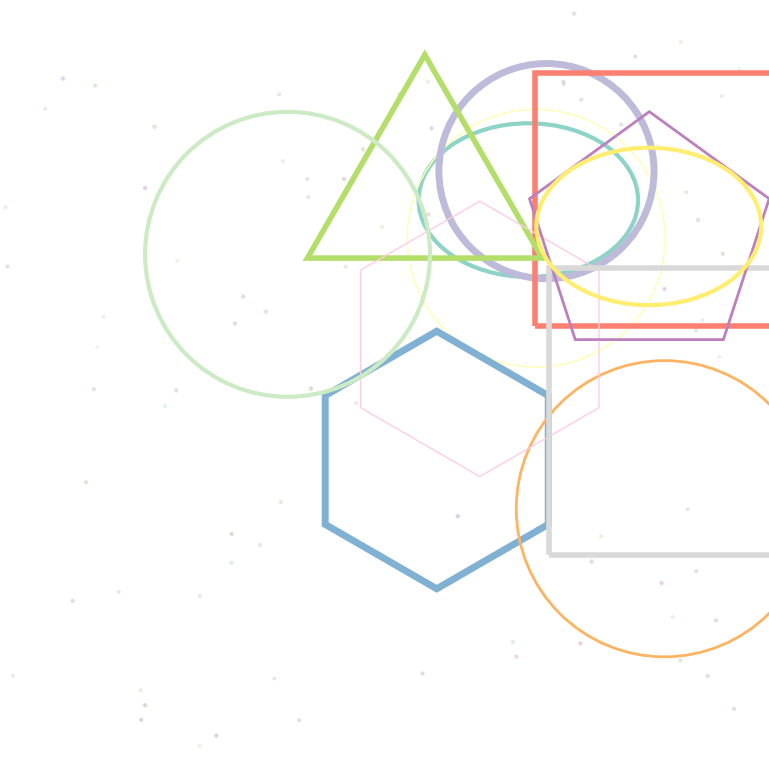[{"shape": "oval", "thickness": 1.5, "radius": 0.71, "center": [0.686, 0.74]}, {"shape": "circle", "thickness": 0.5, "radius": 0.84, "center": [0.696, 0.691]}, {"shape": "circle", "thickness": 2.5, "radius": 0.7, "center": [0.71, 0.778]}, {"shape": "square", "thickness": 2, "radius": 0.82, "center": [0.859, 0.741]}, {"shape": "hexagon", "thickness": 2.5, "radius": 0.84, "center": [0.567, 0.403]}, {"shape": "circle", "thickness": 1, "radius": 0.96, "center": [0.863, 0.339]}, {"shape": "triangle", "thickness": 2, "radius": 0.88, "center": [0.552, 0.753]}, {"shape": "hexagon", "thickness": 0.5, "radius": 0.89, "center": [0.623, 0.56]}, {"shape": "square", "thickness": 2, "radius": 0.93, "center": [0.9, 0.465]}, {"shape": "pentagon", "thickness": 1, "radius": 0.82, "center": [0.843, 0.691]}, {"shape": "circle", "thickness": 1.5, "radius": 0.93, "center": [0.373, 0.67]}, {"shape": "oval", "thickness": 1.5, "radius": 0.73, "center": [0.843, 0.706]}]